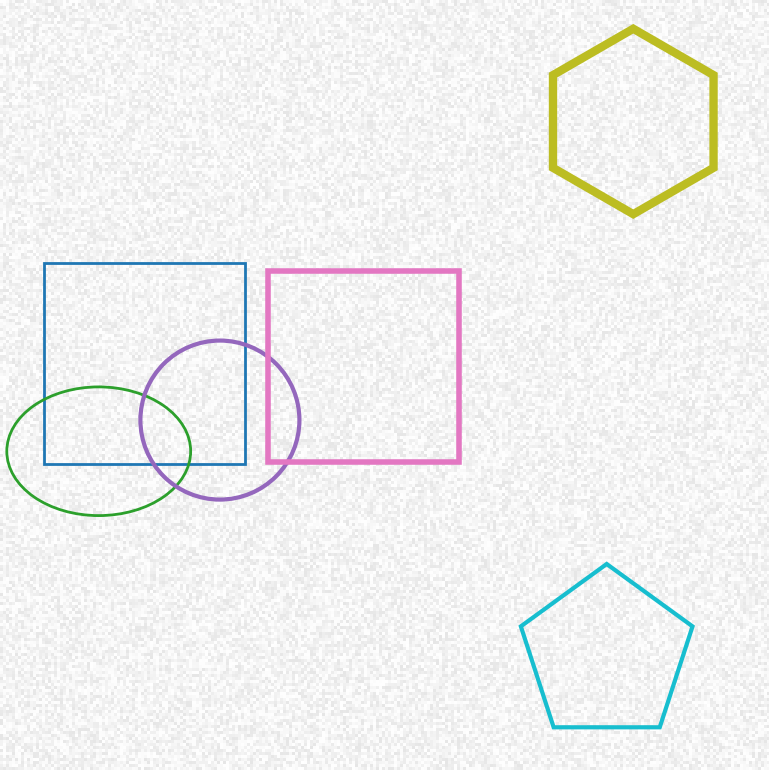[{"shape": "square", "thickness": 1, "radius": 0.65, "center": [0.187, 0.529]}, {"shape": "oval", "thickness": 1, "radius": 0.6, "center": [0.128, 0.414]}, {"shape": "circle", "thickness": 1.5, "radius": 0.52, "center": [0.286, 0.454]}, {"shape": "square", "thickness": 2, "radius": 0.62, "center": [0.472, 0.524]}, {"shape": "hexagon", "thickness": 3, "radius": 0.6, "center": [0.822, 0.842]}, {"shape": "pentagon", "thickness": 1.5, "radius": 0.59, "center": [0.788, 0.15]}]